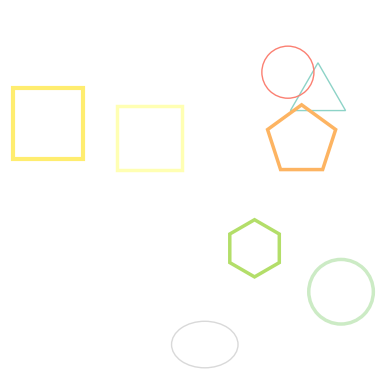[{"shape": "triangle", "thickness": 1, "radius": 0.41, "center": [0.826, 0.754]}, {"shape": "square", "thickness": 2.5, "radius": 0.42, "center": [0.388, 0.642]}, {"shape": "circle", "thickness": 1, "radius": 0.34, "center": [0.748, 0.813]}, {"shape": "pentagon", "thickness": 2.5, "radius": 0.46, "center": [0.783, 0.635]}, {"shape": "hexagon", "thickness": 2.5, "radius": 0.37, "center": [0.661, 0.355]}, {"shape": "oval", "thickness": 1, "radius": 0.43, "center": [0.532, 0.105]}, {"shape": "circle", "thickness": 2.5, "radius": 0.42, "center": [0.886, 0.242]}, {"shape": "square", "thickness": 3, "radius": 0.46, "center": [0.125, 0.679]}]